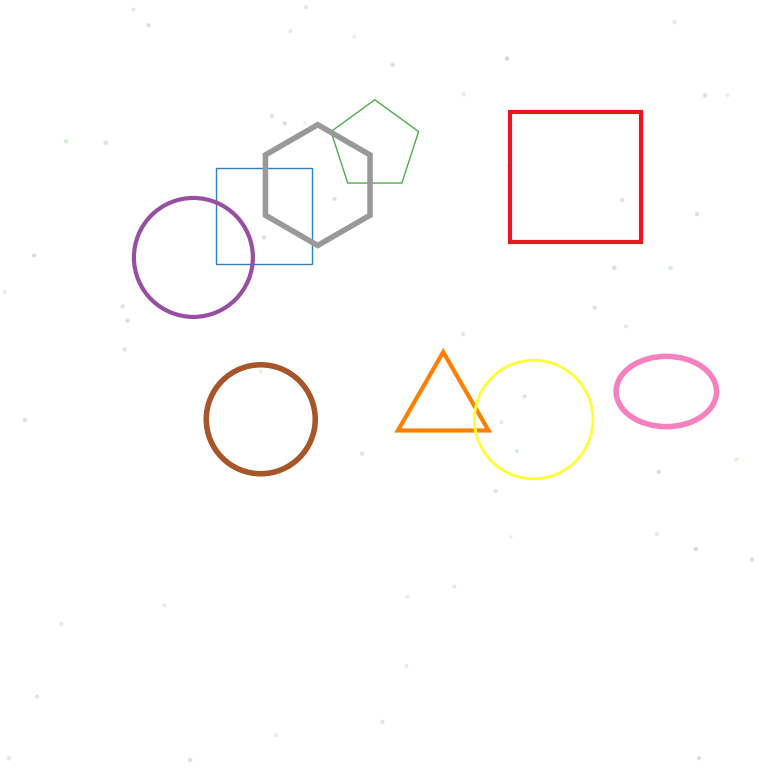[{"shape": "square", "thickness": 1.5, "radius": 0.42, "center": [0.747, 0.77]}, {"shape": "square", "thickness": 0.5, "radius": 0.31, "center": [0.343, 0.719]}, {"shape": "pentagon", "thickness": 0.5, "radius": 0.3, "center": [0.487, 0.811]}, {"shape": "circle", "thickness": 1.5, "radius": 0.39, "center": [0.251, 0.666]}, {"shape": "triangle", "thickness": 1.5, "radius": 0.34, "center": [0.576, 0.475]}, {"shape": "circle", "thickness": 1, "radius": 0.38, "center": [0.693, 0.455]}, {"shape": "circle", "thickness": 2, "radius": 0.35, "center": [0.339, 0.456]}, {"shape": "oval", "thickness": 2, "radius": 0.33, "center": [0.865, 0.492]}, {"shape": "hexagon", "thickness": 2, "radius": 0.39, "center": [0.413, 0.76]}]